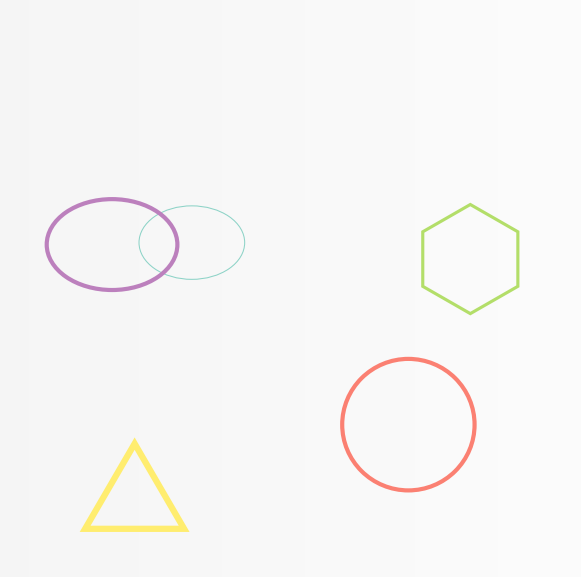[{"shape": "oval", "thickness": 0.5, "radius": 0.45, "center": [0.33, 0.579]}, {"shape": "circle", "thickness": 2, "radius": 0.57, "center": [0.703, 0.264]}, {"shape": "hexagon", "thickness": 1.5, "radius": 0.47, "center": [0.809, 0.551]}, {"shape": "oval", "thickness": 2, "radius": 0.56, "center": [0.193, 0.576]}, {"shape": "triangle", "thickness": 3, "radius": 0.49, "center": [0.232, 0.133]}]